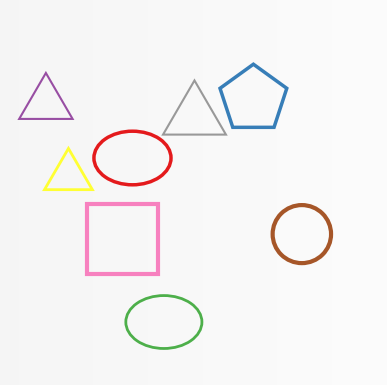[{"shape": "oval", "thickness": 2.5, "radius": 0.5, "center": [0.342, 0.59]}, {"shape": "pentagon", "thickness": 2.5, "radius": 0.45, "center": [0.654, 0.743]}, {"shape": "oval", "thickness": 2, "radius": 0.49, "center": [0.423, 0.164]}, {"shape": "triangle", "thickness": 1.5, "radius": 0.4, "center": [0.118, 0.731]}, {"shape": "triangle", "thickness": 2, "radius": 0.36, "center": [0.177, 0.543]}, {"shape": "circle", "thickness": 3, "radius": 0.38, "center": [0.779, 0.392]}, {"shape": "square", "thickness": 3, "radius": 0.46, "center": [0.315, 0.379]}, {"shape": "triangle", "thickness": 1.5, "radius": 0.47, "center": [0.502, 0.697]}]